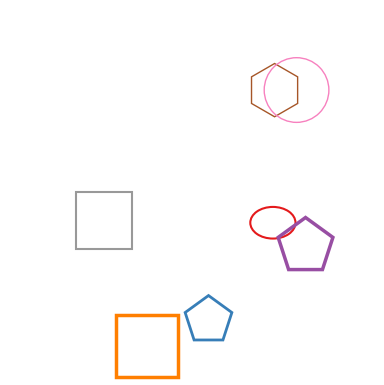[{"shape": "oval", "thickness": 1.5, "radius": 0.29, "center": [0.709, 0.421]}, {"shape": "pentagon", "thickness": 2, "radius": 0.32, "center": [0.542, 0.169]}, {"shape": "pentagon", "thickness": 2.5, "radius": 0.37, "center": [0.794, 0.36]}, {"shape": "square", "thickness": 2.5, "radius": 0.4, "center": [0.382, 0.101]}, {"shape": "hexagon", "thickness": 1, "radius": 0.35, "center": [0.713, 0.766]}, {"shape": "circle", "thickness": 1, "radius": 0.42, "center": [0.77, 0.766]}, {"shape": "square", "thickness": 1.5, "radius": 0.37, "center": [0.271, 0.428]}]